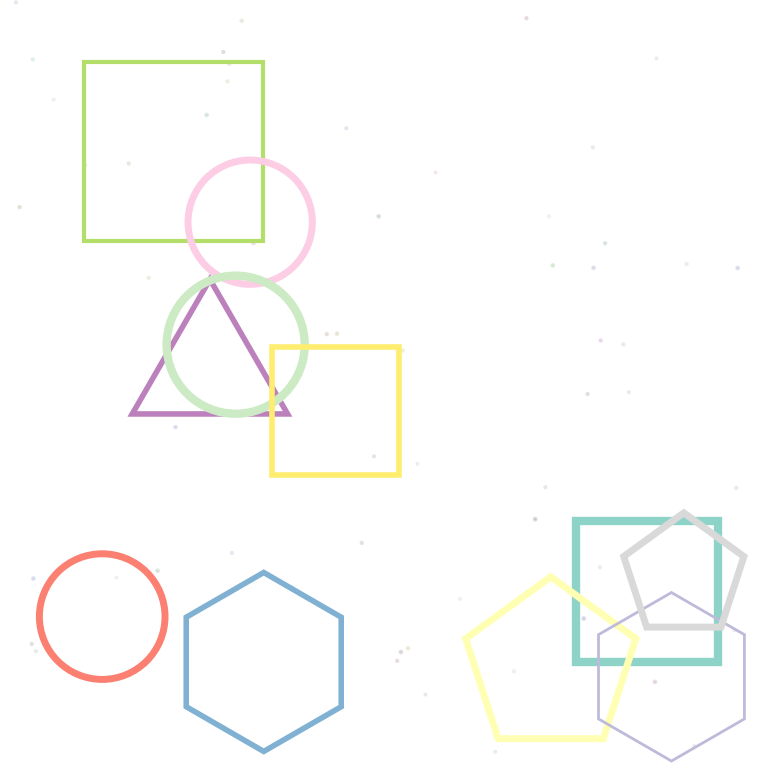[{"shape": "square", "thickness": 3, "radius": 0.46, "center": [0.84, 0.232]}, {"shape": "pentagon", "thickness": 2.5, "radius": 0.58, "center": [0.715, 0.135]}, {"shape": "hexagon", "thickness": 1, "radius": 0.55, "center": [0.872, 0.121]}, {"shape": "circle", "thickness": 2.5, "radius": 0.41, "center": [0.133, 0.199]}, {"shape": "hexagon", "thickness": 2, "radius": 0.58, "center": [0.343, 0.14]}, {"shape": "square", "thickness": 1.5, "radius": 0.58, "center": [0.225, 0.803]}, {"shape": "circle", "thickness": 2.5, "radius": 0.4, "center": [0.325, 0.711]}, {"shape": "pentagon", "thickness": 2.5, "radius": 0.41, "center": [0.888, 0.252]}, {"shape": "triangle", "thickness": 2, "radius": 0.58, "center": [0.273, 0.521]}, {"shape": "circle", "thickness": 3, "radius": 0.45, "center": [0.306, 0.552]}, {"shape": "square", "thickness": 2, "radius": 0.41, "center": [0.436, 0.466]}]